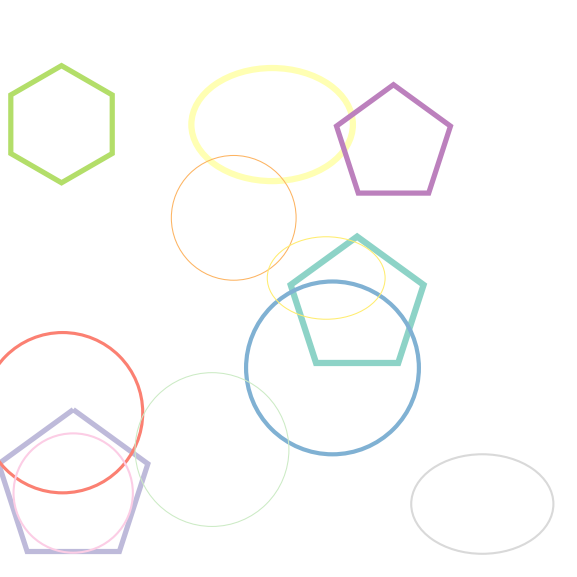[{"shape": "pentagon", "thickness": 3, "radius": 0.6, "center": [0.618, 0.468]}, {"shape": "oval", "thickness": 3, "radius": 0.7, "center": [0.471, 0.783]}, {"shape": "pentagon", "thickness": 2.5, "radius": 0.68, "center": [0.127, 0.154]}, {"shape": "circle", "thickness": 1.5, "radius": 0.69, "center": [0.108, 0.285]}, {"shape": "circle", "thickness": 2, "radius": 0.75, "center": [0.576, 0.362]}, {"shape": "circle", "thickness": 0.5, "radius": 0.54, "center": [0.405, 0.622]}, {"shape": "hexagon", "thickness": 2.5, "radius": 0.51, "center": [0.107, 0.784]}, {"shape": "circle", "thickness": 1, "radius": 0.52, "center": [0.127, 0.145]}, {"shape": "oval", "thickness": 1, "radius": 0.62, "center": [0.835, 0.126]}, {"shape": "pentagon", "thickness": 2.5, "radius": 0.52, "center": [0.681, 0.749]}, {"shape": "circle", "thickness": 0.5, "radius": 0.67, "center": [0.367, 0.221]}, {"shape": "oval", "thickness": 0.5, "radius": 0.51, "center": [0.565, 0.518]}]